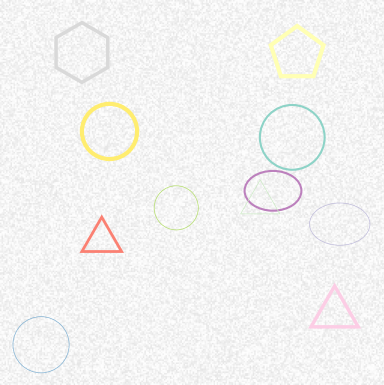[{"shape": "circle", "thickness": 1.5, "radius": 0.42, "center": [0.759, 0.643]}, {"shape": "pentagon", "thickness": 3, "radius": 0.36, "center": [0.772, 0.86]}, {"shape": "oval", "thickness": 0.5, "radius": 0.39, "center": [0.882, 0.418]}, {"shape": "triangle", "thickness": 2, "radius": 0.3, "center": [0.264, 0.376]}, {"shape": "circle", "thickness": 0.5, "radius": 0.36, "center": [0.107, 0.105]}, {"shape": "circle", "thickness": 0.5, "radius": 0.29, "center": [0.458, 0.46]}, {"shape": "triangle", "thickness": 2.5, "radius": 0.35, "center": [0.869, 0.186]}, {"shape": "hexagon", "thickness": 2.5, "radius": 0.39, "center": [0.213, 0.864]}, {"shape": "oval", "thickness": 1.5, "radius": 0.37, "center": [0.709, 0.504]}, {"shape": "triangle", "thickness": 0.5, "radius": 0.29, "center": [0.676, 0.474]}, {"shape": "circle", "thickness": 3, "radius": 0.36, "center": [0.284, 0.659]}]